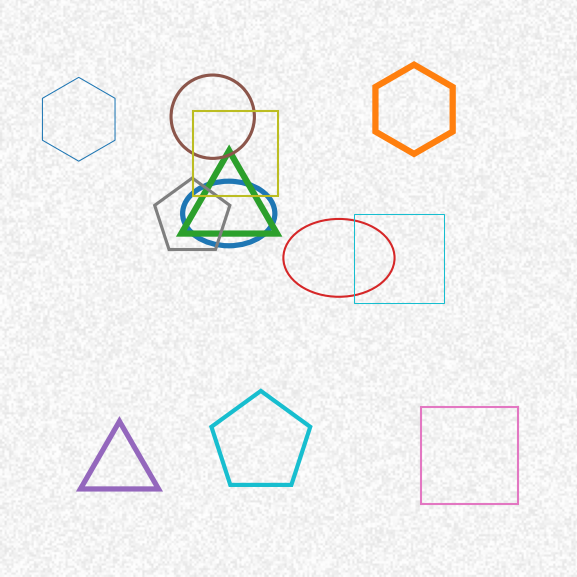[{"shape": "oval", "thickness": 2.5, "radius": 0.4, "center": [0.396, 0.629]}, {"shape": "hexagon", "thickness": 0.5, "radius": 0.36, "center": [0.136, 0.793]}, {"shape": "hexagon", "thickness": 3, "radius": 0.39, "center": [0.717, 0.81]}, {"shape": "triangle", "thickness": 3, "radius": 0.48, "center": [0.397, 0.643]}, {"shape": "oval", "thickness": 1, "radius": 0.48, "center": [0.587, 0.553]}, {"shape": "triangle", "thickness": 2.5, "radius": 0.39, "center": [0.207, 0.192]}, {"shape": "circle", "thickness": 1.5, "radius": 0.36, "center": [0.368, 0.797]}, {"shape": "square", "thickness": 1, "radius": 0.42, "center": [0.814, 0.211]}, {"shape": "pentagon", "thickness": 1.5, "radius": 0.34, "center": [0.333, 0.622]}, {"shape": "square", "thickness": 1, "radius": 0.37, "center": [0.408, 0.733]}, {"shape": "pentagon", "thickness": 2, "radius": 0.45, "center": [0.452, 0.232]}, {"shape": "square", "thickness": 0.5, "radius": 0.39, "center": [0.691, 0.551]}]